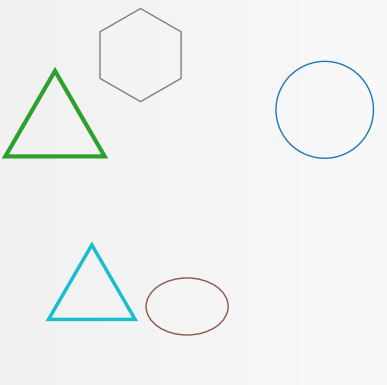[{"shape": "circle", "thickness": 1, "radius": 0.63, "center": [0.838, 0.715]}, {"shape": "triangle", "thickness": 3, "radius": 0.74, "center": [0.142, 0.668]}, {"shape": "oval", "thickness": 1, "radius": 0.53, "center": [0.483, 0.204]}, {"shape": "hexagon", "thickness": 1, "radius": 0.6, "center": [0.363, 0.857]}, {"shape": "triangle", "thickness": 2.5, "radius": 0.65, "center": [0.237, 0.235]}]